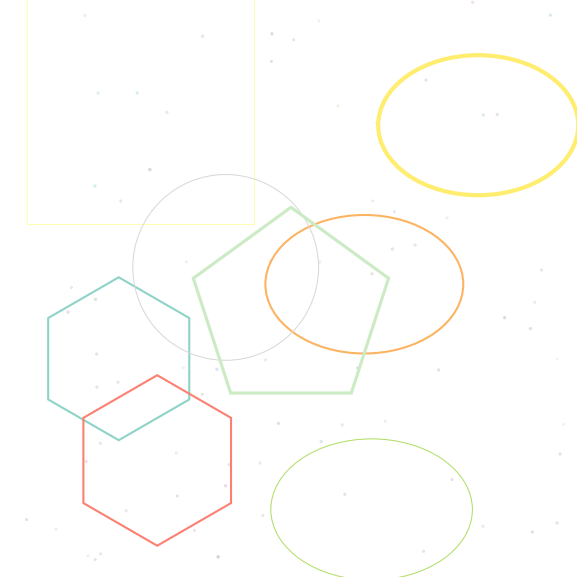[{"shape": "hexagon", "thickness": 1, "radius": 0.71, "center": [0.206, 0.378]}, {"shape": "square", "thickness": 0.5, "radius": 0.98, "center": [0.243, 0.808]}, {"shape": "hexagon", "thickness": 1, "radius": 0.74, "center": [0.272, 0.202]}, {"shape": "oval", "thickness": 1, "radius": 0.86, "center": [0.631, 0.507]}, {"shape": "oval", "thickness": 0.5, "radius": 0.87, "center": [0.644, 0.117]}, {"shape": "circle", "thickness": 0.5, "radius": 0.8, "center": [0.391, 0.536]}, {"shape": "pentagon", "thickness": 1.5, "radius": 0.89, "center": [0.504, 0.462]}, {"shape": "oval", "thickness": 2, "radius": 0.87, "center": [0.828, 0.782]}]